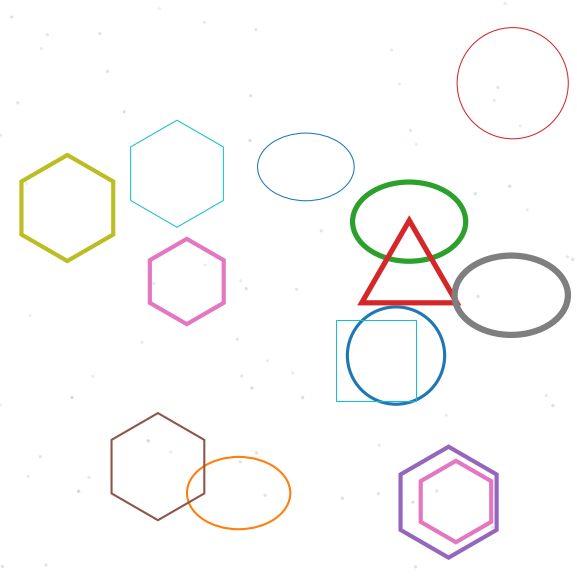[{"shape": "oval", "thickness": 0.5, "radius": 0.42, "center": [0.53, 0.71]}, {"shape": "circle", "thickness": 1.5, "radius": 0.42, "center": [0.686, 0.383]}, {"shape": "oval", "thickness": 1, "radius": 0.45, "center": [0.413, 0.145]}, {"shape": "oval", "thickness": 2.5, "radius": 0.49, "center": [0.708, 0.615]}, {"shape": "circle", "thickness": 0.5, "radius": 0.48, "center": [0.888, 0.855]}, {"shape": "triangle", "thickness": 2.5, "radius": 0.48, "center": [0.709, 0.522]}, {"shape": "hexagon", "thickness": 2, "radius": 0.48, "center": [0.777, 0.13]}, {"shape": "hexagon", "thickness": 1, "radius": 0.46, "center": [0.273, 0.191]}, {"shape": "hexagon", "thickness": 2, "radius": 0.35, "center": [0.79, 0.131]}, {"shape": "hexagon", "thickness": 2, "radius": 0.37, "center": [0.323, 0.512]}, {"shape": "oval", "thickness": 3, "radius": 0.49, "center": [0.885, 0.488]}, {"shape": "hexagon", "thickness": 2, "radius": 0.46, "center": [0.117, 0.639]}, {"shape": "hexagon", "thickness": 0.5, "radius": 0.46, "center": [0.306, 0.698]}, {"shape": "square", "thickness": 0.5, "radius": 0.35, "center": [0.651, 0.375]}]